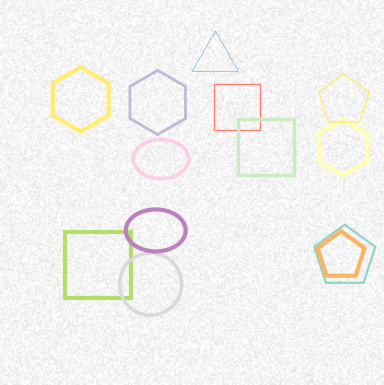[{"shape": "pentagon", "thickness": 1.5, "radius": 0.42, "center": [0.895, 0.333]}, {"shape": "hexagon", "thickness": 3, "radius": 0.36, "center": [0.891, 0.617]}, {"shape": "hexagon", "thickness": 2, "radius": 0.42, "center": [0.41, 0.734]}, {"shape": "square", "thickness": 1, "radius": 0.3, "center": [0.614, 0.722]}, {"shape": "triangle", "thickness": 0.5, "radius": 0.35, "center": [0.559, 0.85]}, {"shape": "pentagon", "thickness": 3, "radius": 0.32, "center": [0.886, 0.336]}, {"shape": "square", "thickness": 3, "radius": 0.43, "center": [0.254, 0.312]}, {"shape": "oval", "thickness": 2.5, "radius": 0.36, "center": [0.418, 0.587]}, {"shape": "circle", "thickness": 2.5, "radius": 0.4, "center": [0.391, 0.262]}, {"shape": "oval", "thickness": 3, "radius": 0.39, "center": [0.405, 0.402]}, {"shape": "square", "thickness": 2.5, "radius": 0.36, "center": [0.691, 0.618]}, {"shape": "pentagon", "thickness": 1, "radius": 0.35, "center": [0.894, 0.739]}, {"shape": "hexagon", "thickness": 3, "radius": 0.42, "center": [0.21, 0.742]}]